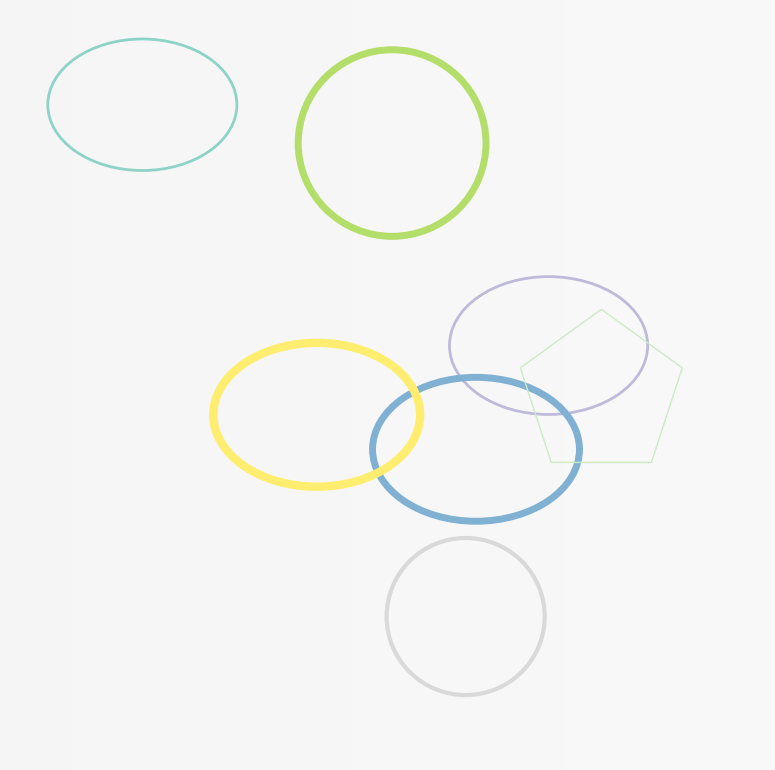[{"shape": "oval", "thickness": 1, "radius": 0.61, "center": [0.184, 0.864]}, {"shape": "oval", "thickness": 1, "radius": 0.64, "center": [0.708, 0.551]}, {"shape": "oval", "thickness": 2.5, "radius": 0.67, "center": [0.614, 0.417]}, {"shape": "circle", "thickness": 2.5, "radius": 0.61, "center": [0.506, 0.814]}, {"shape": "circle", "thickness": 1.5, "radius": 0.51, "center": [0.601, 0.199]}, {"shape": "pentagon", "thickness": 0.5, "radius": 0.55, "center": [0.776, 0.488]}, {"shape": "oval", "thickness": 3, "radius": 0.67, "center": [0.409, 0.461]}]